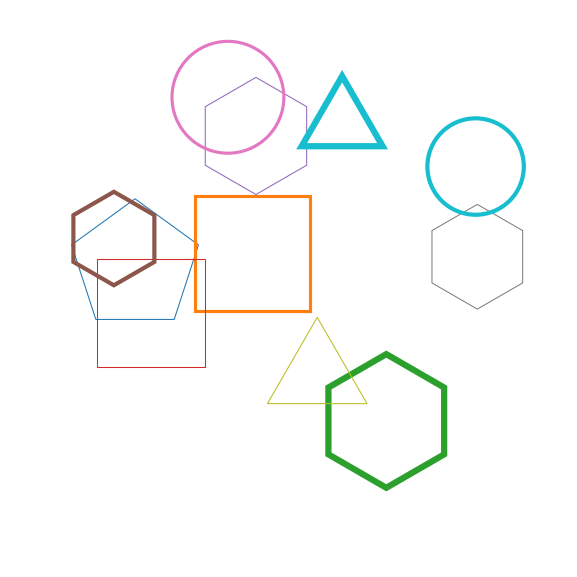[{"shape": "pentagon", "thickness": 0.5, "radius": 0.58, "center": [0.234, 0.539]}, {"shape": "square", "thickness": 1.5, "radius": 0.5, "center": [0.437, 0.56]}, {"shape": "hexagon", "thickness": 3, "radius": 0.58, "center": [0.669, 0.27]}, {"shape": "square", "thickness": 0.5, "radius": 0.47, "center": [0.261, 0.457]}, {"shape": "hexagon", "thickness": 0.5, "radius": 0.51, "center": [0.443, 0.764]}, {"shape": "hexagon", "thickness": 2, "radius": 0.4, "center": [0.197, 0.586]}, {"shape": "circle", "thickness": 1.5, "radius": 0.48, "center": [0.395, 0.831]}, {"shape": "hexagon", "thickness": 0.5, "radius": 0.45, "center": [0.826, 0.555]}, {"shape": "triangle", "thickness": 0.5, "radius": 0.5, "center": [0.549, 0.35]}, {"shape": "circle", "thickness": 2, "radius": 0.42, "center": [0.824, 0.711]}, {"shape": "triangle", "thickness": 3, "radius": 0.4, "center": [0.592, 0.786]}]